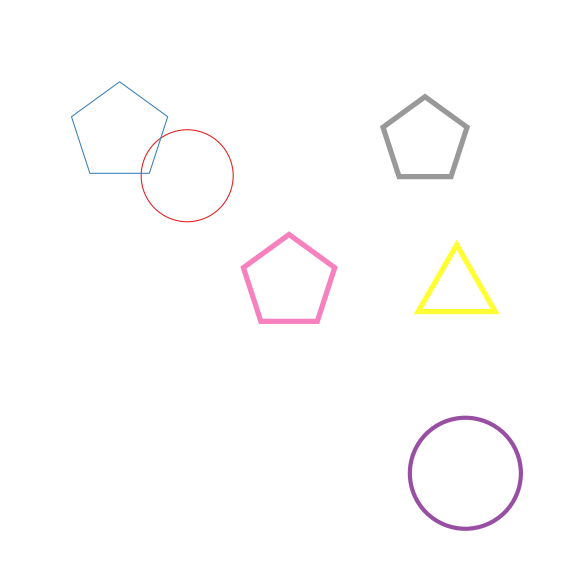[{"shape": "circle", "thickness": 0.5, "radius": 0.4, "center": [0.324, 0.695]}, {"shape": "pentagon", "thickness": 0.5, "radius": 0.44, "center": [0.207, 0.77]}, {"shape": "circle", "thickness": 2, "radius": 0.48, "center": [0.806, 0.18]}, {"shape": "triangle", "thickness": 2.5, "radius": 0.39, "center": [0.791, 0.498]}, {"shape": "pentagon", "thickness": 2.5, "radius": 0.42, "center": [0.501, 0.51]}, {"shape": "pentagon", "thickness": 2.5, "radius": 0.38, "center": [0.736, 0.755]}]